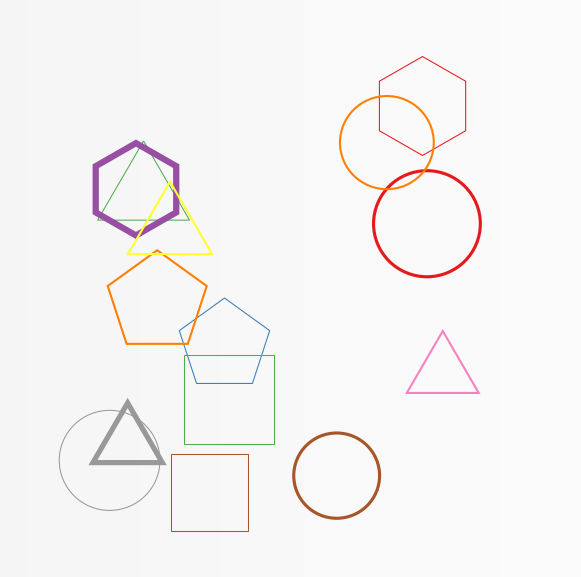[{"shape": "hexagon", "thickness": 0.5, "radius": 0.43, "center": [0.727, 0.816]}, {"shape": "circle", "thickness": 1.5, "radius": 0.46, "center": [0.735, 0.612]}, {"shape": "pentagon", "thickness": 0.5, "radius": 0.41, "center": [0.386, 0.401]}, {"shape": "square", "thickness": 0.5, "radius": 0.39, "center": [0.393, 0.307]}, {"shape": "triangle", "thickness": 0.5, "radius": 0.46, "center": [0.247, 0.664]}, {"shape": "hexagon", "thickness": 3, "radius": 0.4, "center": [0.234, 0.671]}, {"shape": "circle", "thickness": 1, "radius": 0.4, "center": [0.666, 0.752]}, {"shape": "pentagon", "thickness": 1, "radius": 0.45, "center": [0.27, 0.476]}, {"shape": "triangle", "thickness": 1, "radius": 0.42, "center": [0.293, 0.601]}, {"shape": "square", "thickness": 0.5, "radius": 0.33, "center": [0.361, 0.146]}, {"shape": "circle", "thickness": 1.5, "radius": 0.37, "center": [0.579, 0.176]}, {"shape": "triangle", "thickness": 1, "radius": 0.36, "center": [0.762, 0.354]}, {"shape": "triangle", "thickness": 2.5, "radius": 0.34, "center": [0.22, 0.233]}, {"shape": "circle", "thickness": 0.5, "radius": 0.43, "center": [0.189, 0.202]}]